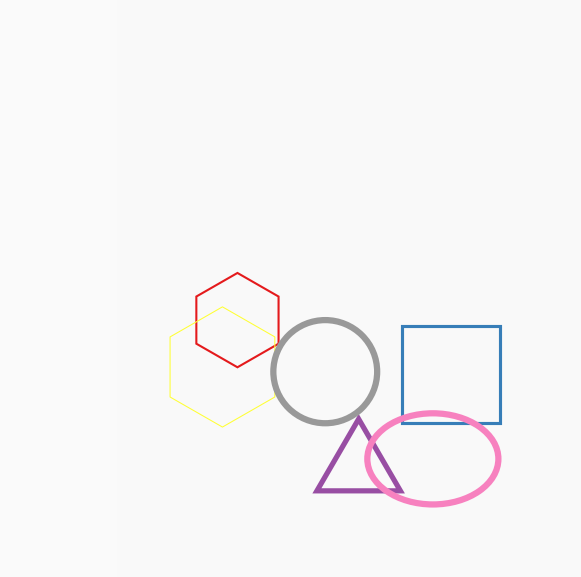[{"shape": "hexagon", "thickness": 1, "radius": 0.41, "center": [0.409, 0.445]}, {"shape": "square", "thickness": 1.5, "radius": 0.42, "center": [0.776, 0.351]}, {"shape": "triangle", "thickness": 2.5, "radius": 0.41, "center": [0.617, 0.191]}, {"shape": "hexagon", "thickness": 0.5, "radius": 0.52, "center": [0.383, 0.364]}, {"shape": "oval", "thickness": 3, "radius": 0.56, "center": [0.745, 0.205]}, {"shape": "circle", "thickness": 3, "radius": 0.45, "center": [0.56, 0.356]}]